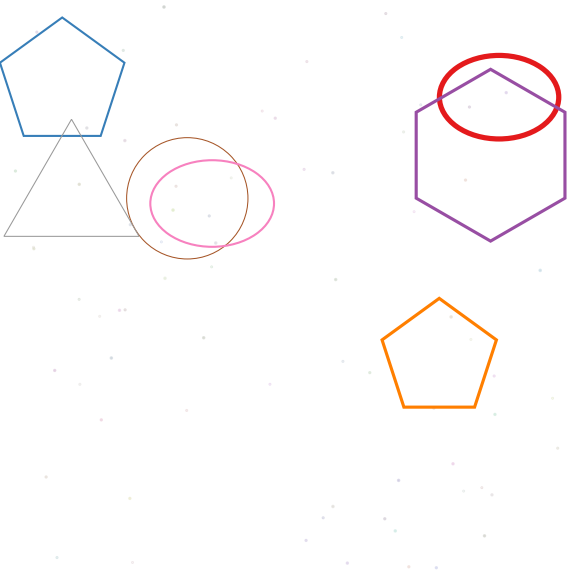[{"shape": "oval", "thickness": 2.5, "radius": 0.52, "center": [0.864, 0.831]}, {"shape": "pentagon", "thickness": 1, "radius": 0.57, "center": [0.108, 0.855]}, {"shape": "hexagon", "thickness": 1.5, "radius": 0.74, "center": [0.849, 0.73]}, {"shape": "pentagon", "thickness": 1.5, "radius": 0.52, "center": [0.761, 0.378]}, {"shape": "circle", "thickness": 0.5, "radius": 0.53, "center": [0.324, 0.656]}, {"shape": "oval", "thickness": 1, "radius": 0.54, "center": [0.367, 0.647]}, {"shape": "triangle", "thickness": 0.5, "radius": 0.68, "center": [0.124, 0.657]}]